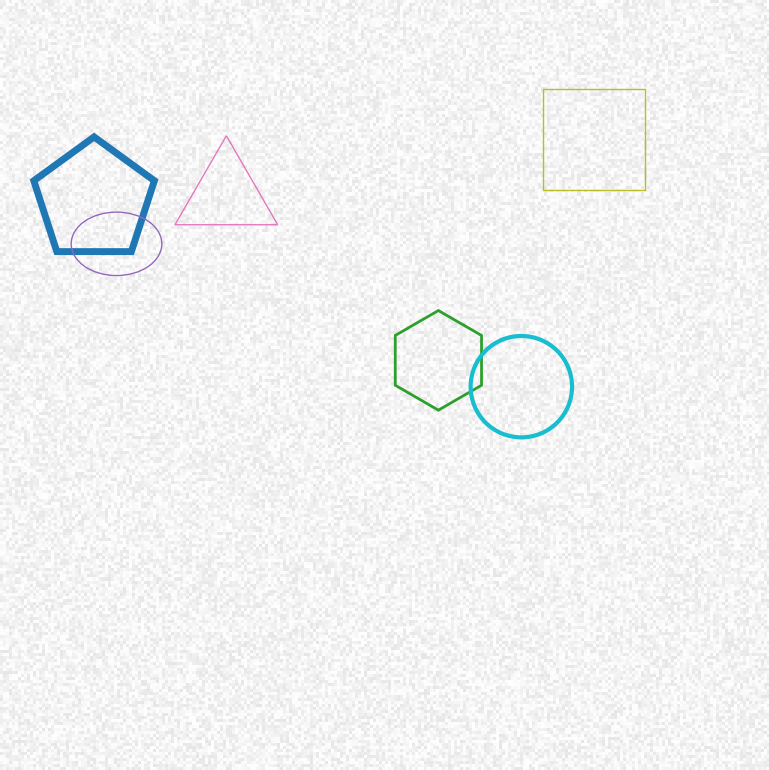[{"shape": "pentagon", "thickness": 2.5, "radius": 0.41, "center": [0.122, 0.74]}, {"shape": "hexagon", "thickness": 1, "radius": 0.32, "center": [0.569, 0.532]}, {"shape": "oval", "thickness": 0.5, "radius": 0.29, "center": [0.151, 0.683]}, {"shape": "triangle", "thickness": 0.5, "radius": 0.39, "center": [0.294, 0.747]}, {"shape": "square", "thickness": 0.5, "radius": 0.33, "center": [0.771, 0.819]}, {"shape": "circle", "thickness": 1.5, "radius": 0.33, "center": [0.677, 0.498]}]